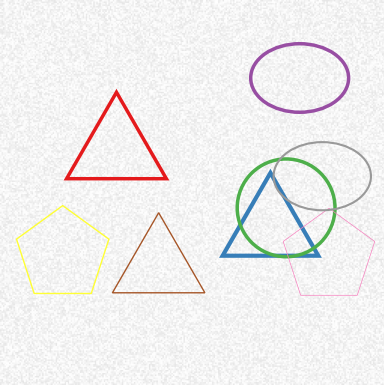[{"shape": "triangle", "thickness": 2.5, "radius": 0.75, "center": [0.303, 0.611]}, {"shape": "triangle", "thickness": 3, "radius": 0.72, "center": [0.702, 0.408]}, {"shape": "circle", "thickness": 2.5, "radius": 0.63, "center": [0.743, 0.46]}, {"shape": "oval", "thickness": 2.5, "radius": 0.64, "center": [0.778, 0.797]}, {"shape": "pentagon", "thickness": 1, "radius": 0.63, "center": [0.163, 0.34]}, {"shape": "triangle", "thickness": 1, "radius": 0.69, "center": [0.412, 0.309]}, {"shape": "pentagon", "thickness": 0.5, "radius": 0.63, "center": [0.854, 0.334]}, {"shape": "oval", "thickness": 1.5, "radius": 0.63, "center": [0.837, 0.542]}]